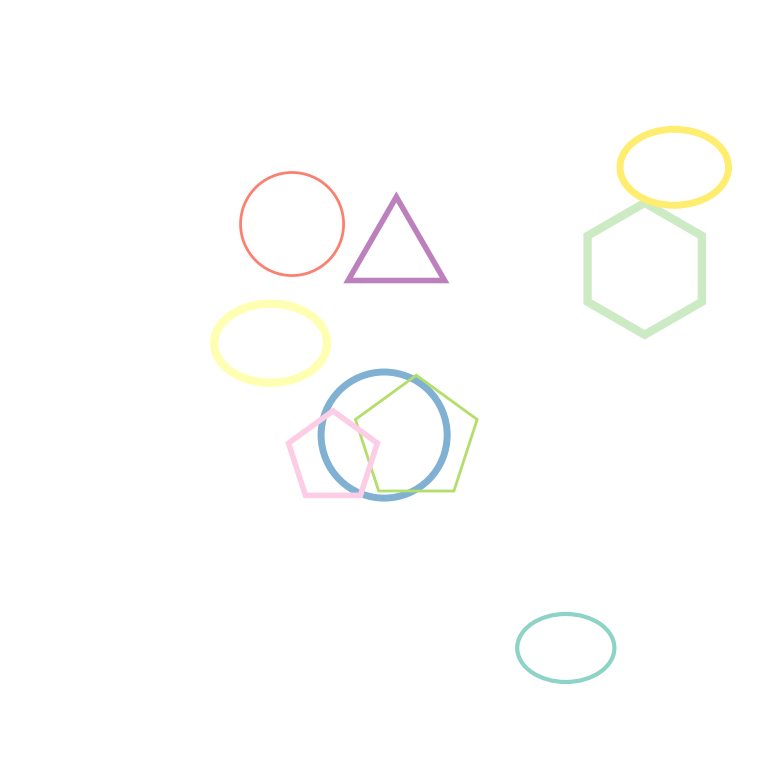[{"shape": "oval", "thickness": 1.5, "radius": 0.32, "center": [0.735, 0.158]}, {"shape": "oval", "thickness": 3, "radius": 0.37, "center": [0.351, 0.554]}, {"shape": "circle", "thickness": 1, "radius": 0.33, "center": [0.379, 0.709]}, {"shape": "circle", "thickness": 2.5, "radius": 0.41, "center": [0.499, 0.435]}, {"shape": "pentagon", "thickness": 1, "radius": 0.42, "center": [0.541, 0.43]}, {"shape": "pentagon", "thickness": 2, "radius": 0.3, "center": [0.432, 0.406]}, {"shape": "triangle", "thickness": 2, "radius": 0.36, "center": [0.515, 0.672]}, {"shape": "hexagon", "thickness": 3, "radius": 0.43, "center": [0.837, 0.651]}, {"shape": "oval", "thickness": 2.5, "radius": 0.35, "center": [0.876, 0.783]}]